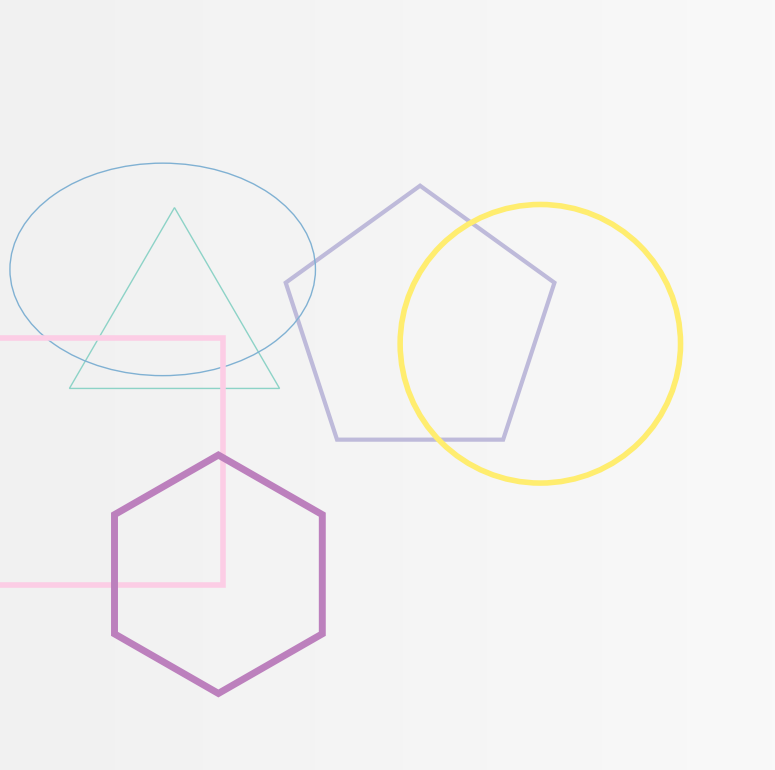[{"shape": "triangle", "thickness": 0.5, "radius": 0.78, "center": [0.225, 0.574]}, {"shape": "pentagon", "thickness": 1.5, "radius": 0.91, "center": [0.542, 0.577]}, {"shape": "oval", "thickness": 0.5, "radius": 0.99, "center": [0.21, 0.65]}, {"shape": "square", "thickness": 2, "radius": 0.8, "center": [0.128, 0.401]}, {"shape": "hexagon", "thickness": 2.5, "radius": 0.77, "center": [0.282, 0.254]}, {"shape": "circle", "thickness": 2, "radius": 0.9, "center": [0.697, 0.554]}]